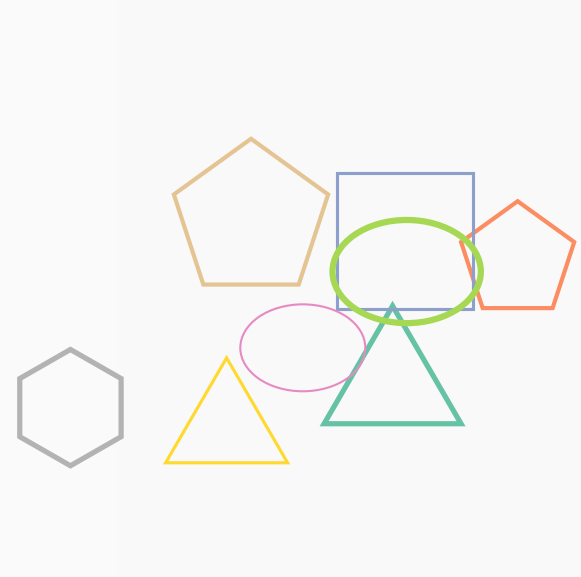[{"shape": "triangle", "thickness": 2.5, "radius": 0.68, "center": [0.675, 0.333]}, {"shape": "pentagon", "thickness": 2, "radius": 0.51, "center": [0.891, 0.548]}, {"shape": "square", "thickness": 1.5, "radius": 0.59, "center": [0.697, 0.582]}, {"shape": "oval", "thickness": 1, "radius": 0.54, "center": [0.521, 0.397]}, {"shape": "oval", "thickness": 3, "radius": 0.64, "center": [0.7, 0.529]}, {"shape": "triangle", "thickness": 1.5, "radius": 0.61, "center": [0.39, 0.258]}, {"shape": "pentagon", "thickness": 2, "radius": 0.7, "center": [0.432, 0.619]}, {"shape": "hexagon", "thickness": 2.5, "radius": 0.5, "center": [0.121, 0.293]}]